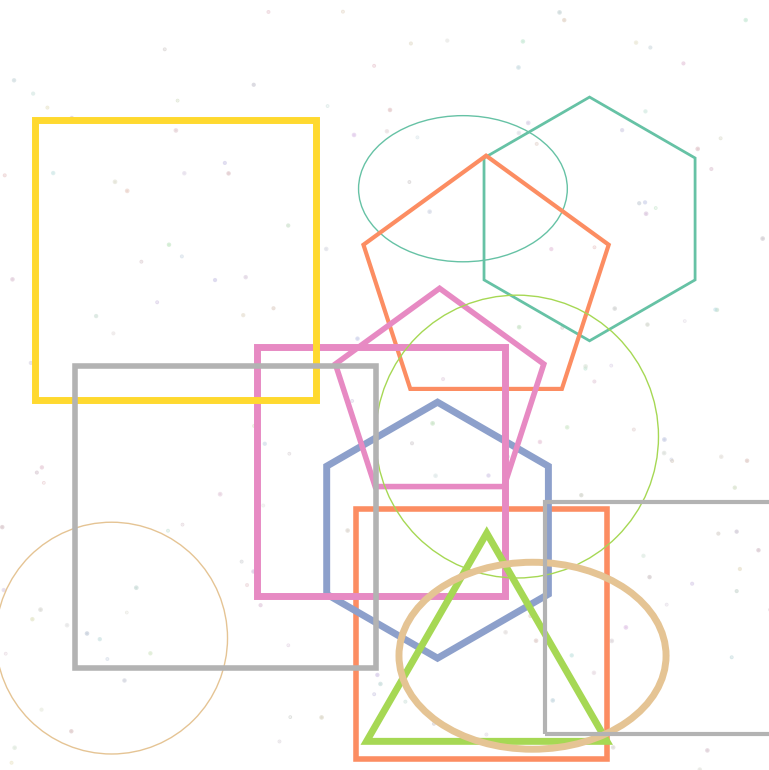[{"shape": "hexagon", "thickness": 1, "radius": 0.79, "center": [0.766, 0.716]}, {"shape": "oval", "thickness": 0.5, "radius": 0.68, "center": [0.601, 0.755]}, {"shape": "square", "thickness": 2, "radius": 0.81, "center": [0.625, 0.177]}, {"shape": "pentagon", "thickness": 1.5, "radius": 0.84, "center": [0.631, 0.63]}, {"shape": "hexagon", "thickness": 2.5, "radius": 0.83, "center": [0.568, 0.311]}, {"shape": "pentagon", "thickness": 2, "radius": 0.71, "center": [0.571, 0.483]}, {"shape": "square", "thickness": 2.5, "radius": 0.81, "center": [0.495, 0.388]}, {"shape": "circle", "thickness": 0.5, "radius": 0.92, "center": [0.672, 0.433]}, {"shape": "triangle", "thickness": 2.5, "radius": 0.9, "center": [0.632, 0.127]}, {"shape": "square", "thickness": 2.5, "radius": 0.91, "center": [0.228, 0.662]}, {"shape": "circle", "thickness": 0.5, "radius": 0.75, "center": [0.145, 0.171]}, {"shape": "oval", "thickness": 2.5, "radius": 0.87, "center": [0.692, 0.148]}, {"shape": "square", "thickness": 1.5, "radius": 0.75, "center": [0.859, 0.197]}, {"shape": "square", "thickness": 2, "radius": 0.98, "center": [0.293, 0.328]}]